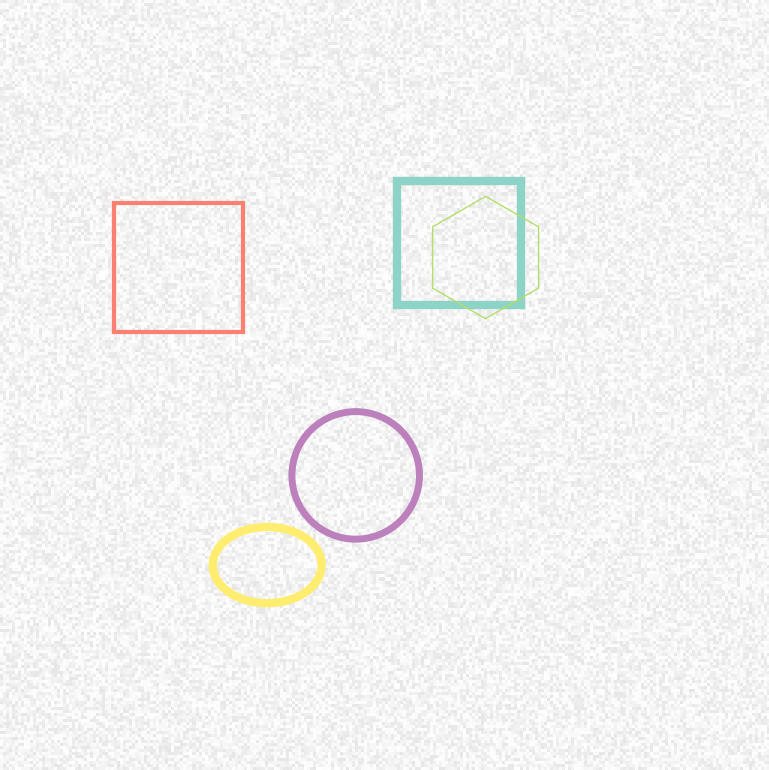[{"shape": "square", "thickness": 3, "radius": 0.4, "center": [0.596, 0.684]}, {"shape": "square", "thickness": 1.5, "radius": 0.42, "center": [0.232, 0.653]}, {"shape": "hexagon", "thickness": 0.5, "radius": 0.4, "center": [0.631, 0.666]}, {"shape": "circle", "thickness": 2.5, "radius": 0.41, "center": [0.462, 0.383]}, {"shape": "oval", "thickness": 3, "radius": 0.35, "center": [0.347, 0.266]}]